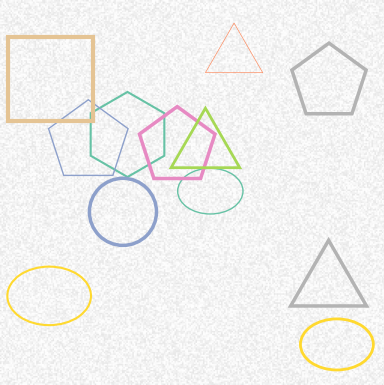[{"shape": "oval", "thickness": 1, "radius": 0.42, "center": [0.546, 0.504]}, {"shape": "hexagon", "thickness": 1.5, "radius": 0.55, "center": [0.331, 0.651]}, {"shape": "triangle", "thickness": 0.5, "radius": 0.43, "center": [0.608, 0.854]}, {"shape": "pentagon", "thickness": 1, "radius": 0.54, "center": [0.229, 0.632]}, {"shape": "circle", "thickness": 2.5, "radius": 0.44, "center": [0.319, 0.45]}, {"shape": "pentagon", "thickness": 2.5, "radius": 0.52, "center": [0.46, 0.62]}, {"shape": "triangle", "thickness": 2, "radius": 0.52, "center": [0.534, 0.616]}, {"shape": "oval", "thickness": 1.5, "radius": 0.54, "center": [0.128, 0.231]}, {"shape": "oval", "thickness": 2, "radius": 0.47, "center": [0.875, 0.105]}, {"shape": "square", "thickness": 3, "radius": 0.55, "center": [0.131, 0.794]}, {"shape": "pentagon", "thickness": 2.5, "radius": 0.51, "center": [0.855, 0.787]}, {"shape": "triangle", "thickness": 2.5, "radius": 0.57, "center": [0.854, 0.262]}]